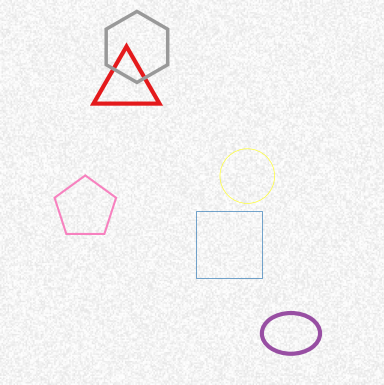[{"shape": "triangle", "thickness": 3, "radius": 0.49, "center": [0.329, 0.78]}, {"shape": "square", "thickness": 0.5, "radius": 0.43, "center": [0.595, 0.365]}, {"shape": "oval", "thickness": 3, "radius": 0.38, "center": [0.756, 0.134]}, {"shape": "circle", "thickness": 0.5, "radius": 0.35, "center": [0.642, 0.543]}, {"shape": "pentagon", "thickness": 1.5, "radius": 0.42, "center": [0.222, 0.46]}, {"shape": "hexagon", "thickness": 2.5, "radius": 0.46, "center": [0.356, 0.878]}]